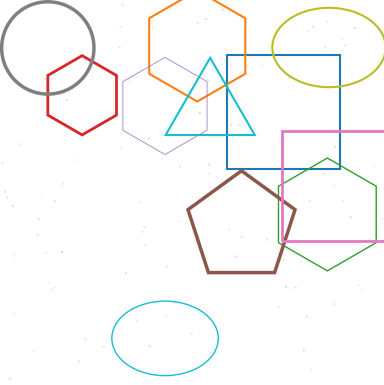[{"shape": "square", "thickness": 1.5, "radius": 0.74, "center": [0.735, 0.709]}, {"shape": "hexagon", "thickness": 1.5, "radius": 0.72, "center": [0.512, 0.88]}, {"shape": "hexagon", "thickness": 1, "radius": 0.73, "center": [0.85, 0.443]}, {"shape": "hexagon", "thickness": 2, "radius": 0.51, "center": [0.213, 0.753]}, {"shape": "hexagon", "thickness": 0.5, "radius": 0.63, "center": [0.428, 0.725]}, {"shape": "pentagon", "thickness": 2.5, "radius": 0.73, "center": [0.627, 0.41]}, {"shape": "square", "thickness": 2, "radius": 0.72, "center": [0.874, 0.517]}, {"shape": "circle", "thickness": 2.5, "radius": 0.6, "center": [0.124, 0.876]}, {"shape": "oval", "thickness": 1.5, "radius": 0.74, "center": [0.854, 0.877]}, {"shape": "oval", "thickness": 1, "radius": 0.69, "center": [0.429, 0.121]}, {"shape": "triangle", "thickness": 1.5, "radius": 0.67, "center": [0.546, 0.716]}]